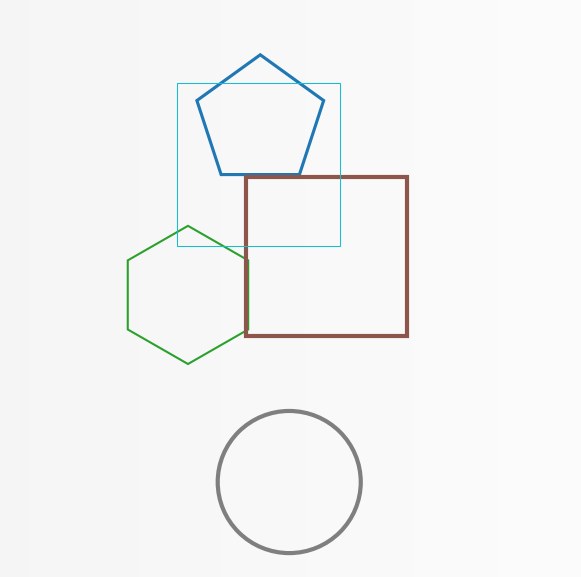[{"shape": "pentagon", "thickness": 1.5, "radius": 0.57, "center": [0.448, 0.79]}, {"shape": "hexagon", "thickness": 1, "radius": 0.6, "center": [0.323, 0.488]}, {"shape": "square", "thickness": 2, "radius": 0.69, "center": [0.562, 0.555]}, {"shape": "circle", "thickness": 2, "radius": 0.62, "center": [0.498, 0.164]}, {"shape": "square", "thickness": 0.5, "radius": 0.7, "center": [0.445, 0.715]}]